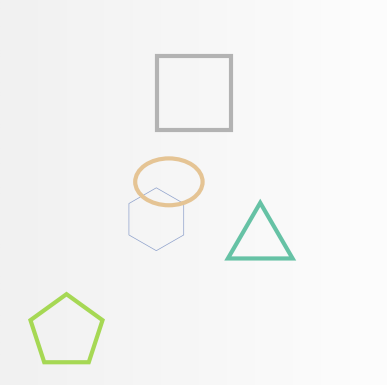[{"shape": "triangle", "thickness": 3, "radius": 0.48, "center": [0.672, 0.377]}, {"shape": "hexagon", "thickness": 0.5, "radius": 0.41, "center": [0.403, 0.431]}, {"shape": "pentagon", "thickness": 3, "radius": 0.49, "center": [0.172, 0.138]}, {"shape": "oval", "thickness": 3, "radius": 0.43, "center": [0.436, 0.528]}, {"shape": "square", "thickness": 3, "radius": 0.48, "center": [0.501, 0.759]}]